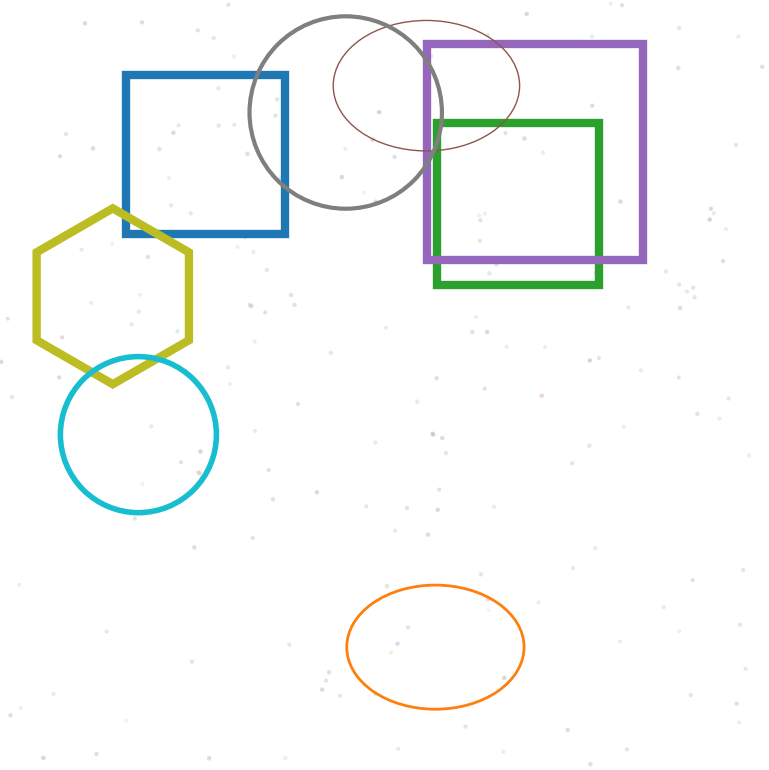[{"shape": "square", "thickness": 3, "radius": 0.52, "center": [0.267, 0.8]}, {"shape": "oval", "thickness": 1, "radius": 0.58, "center": [0.565, 0.16]}, {"shape": "square", "thickness": 3, "radius": 0.53, "center": [0.673, 0.735]}, {"shape": "square", "thickness": 3, "radius": 0.7, "center": [0.694, 0.802]}, {"shape": "oval", "thickness": 0.5, "radius": 0.61, "center": [0.554, 0.889]}, {"shape": "circle", "thickness": 1.5, "radius": 0.62, "center": [0.449, 0.854]}, {"shape": "hexagon", "thickness": 3, "radius": 0.57, "center": [0.146, 0.615]}, {"shape": "circle", "thickness": 2, "radius": 0.51, "center": [0.18, 0.436]}]